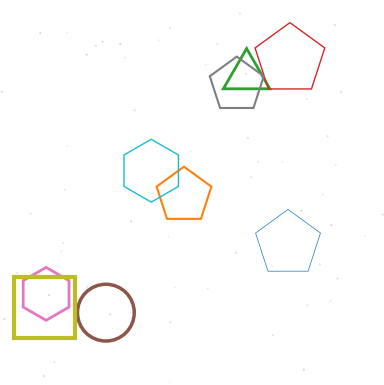[{"shape": "pentagon", "thickness": 0.5, "radius": 0.44, "center": [0.748, 0.367]}, {"shape": "pentagon", "thickness": 1.5, "radius": 0.37, "center": [0.478, 0.492]}, {"shape": "triangle", "thickness": 2, "radius": 0.35, "center": [0.641, 0.804]}, {"shape": "pentagon", "thickness": 1, "radius": 0.48, "center": [0.753, 0.846]}, {"shape": "circle", "thickness": 2.5, "radius": 0.37, "center": [0.275, 0.188]}, {"shape": "hexagon", "thickness": 2, "radius": 0.34, "center": [0.12, 0.237]}, {"shape": "pentagon", "thickness": 1.5, "radius": 0.37, "center": [0.615, 0.779]}, {"shape": "square", "thickness": 3, "radius": 0.4, "center": [0.117, 0.202]}, {"shape": "hexagon", "thickness": 1, "radius": 0.41, "center": [0.393, 0.557]}]